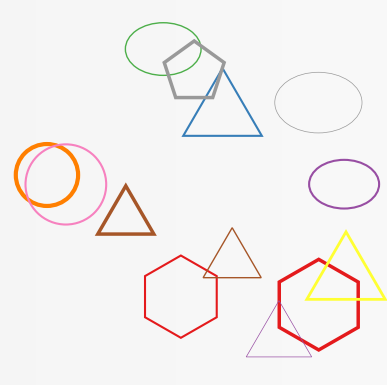[{"shape": "hexagon", "thickness": 1.5, "radius": 0.53, "center": [0.467, 0.229]}, {"shape": "hexagon", "thickness": 2.5, "radius": 0.59, "center": [0.823, 0.209]}, {"shape": "triangle", "thickness": 1.5, "radius": 0.59, "center": [0.574, 0.706]}, {"shape": "oval", "thickness": 1, "radius": 0.49, "center": [0.421, 0.873]}, {"shape": "oval", "thickness": 1.5, "radius": 0.45, "center": [0.888, 0.522]}, {"shape": "triangle", "thickness": 0.5, "radius": 0.49, "center": [0.72, 0.122]}, {"shape": "circle", "thickness": 3, "radius": 0.4, "center": [0.121, 0.545]}, {"shape": "triangle", "thickness": 2, "radius": 0.58, "center": [0.893, 0.281]}, {"shape": "triangle", "thickness": 2.5, "radius": 0.42, "center": [0.325, 0.434]}, {"shape": "triangle", "thickness": 1, "radius": 0.43, "center": [0.599, 0.322]}, {"shape": "circle", "thickness": 1.5, "radius": 0.52, "center": [0.17, 0.521]}, {"shape": "oval", "thickness": 0.5, "radius": 0.56, "center": [0.822, 0.734]}, {"shape": "pentagon", "thickness": 2.5, "radius": 0.41, "center": [0.501, 0.812]}]